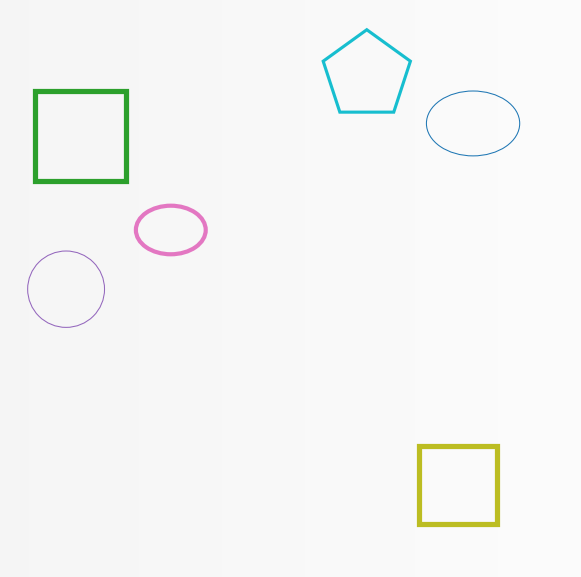[{"shape": "oval", "thickness": 0.5, "radius": 0.4, "center": [0.814, 0.785]}, {"shape": "square", "thickness": 2.5, "radius": 0.39, "center": [0.138, 0.763]}, {"shape": "circle", "thickness": 0.5, "radius": 0.33, "center": [0.114, 0.498]}, {"shape": "oval", "thickness": 2, "radius": 0.3, "center": [0.294, 0.601]}, {"shape": "square", "thickness": 2.5, "radius": 0.34, "center": [0.788, 0.16]}, {"shape": "pentagon", "thickness": 1.5, "radius": 0.39, "center": [0.631, 0.869]}]